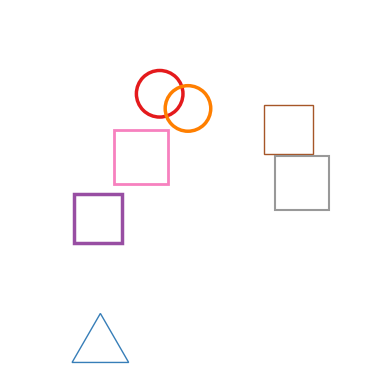[{"shape": "circle", "thickness": 2.5, "radius": 0.3, "center": [0.415, 0.756]}, {"shape": "triangle", "thickness": 1, "radius": 0.42, "center": [0.261, 0.101]}, {"shape": "square", "thickness": 2.5, "radius": 0.31, "center": [0.254, 0.433]}, {"shape": "circle", "thickness": 2.5, "radius": 0.3, "center": [0.488, 0.718]}, {"shape": "square", "thickness": 1, "radius": 0.32, "center": [0.75, 0.663]}, {"shape": "square", "thickness": 2, "radius": 0.35, "center": [0.367, 0.592]}, {"shape": "square", "thickness": 1.5, "radius": 0.35, "center": [0.785, 0.524]}]